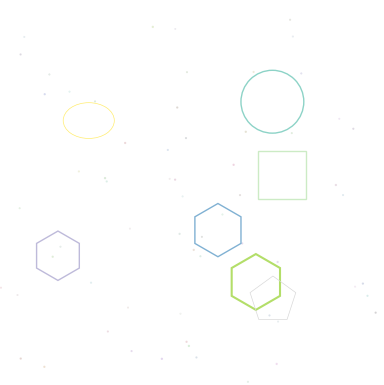[{"shape": "circle", "thickness": 1, "radius": 0.41, "center": [0.707, 0.736]}, {"shape": "hexagon", "thickness": 1, "radius": 0.32, "center": [0.151, 0.336]}, {"shape": "hexagon", "thickness": 1, "radius": 0.35, "center": [0.566, 0.402]}, {"shape": "hexagon", "thickness": 1.5, "radius": 0.36, "center": [0.665, 0.268]}, {"shape": "pentagon", "thickness": 0.5, "radius": 0.31, "center": [0.709, 0.221]}, {"shape": "square", "thickness": 1, "radius": 0.31, "center": [0.732, 0.545]}, {"shape": "oval", "thickness": 0.5, "radius": 0.33, "center": [0.231, 0.687]}]